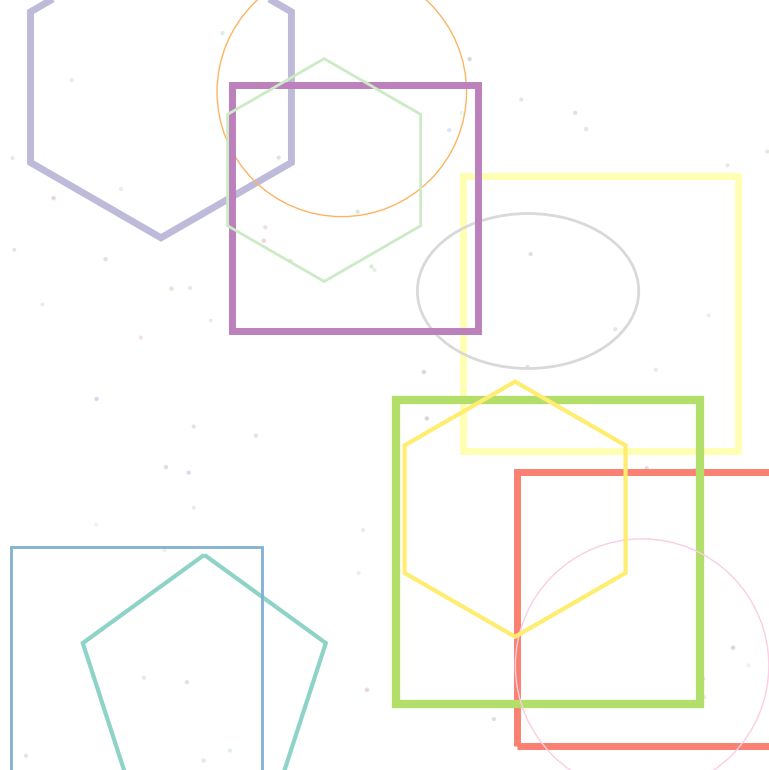[{"shape": "pentagon", "thickness": 1.5, "radius": 0.83, "center": [0.265, 0.114]}, {"shape": "square", "thickness": 2.5, "radius": 0.89, "center": [0.78, 0.593]}, {"shape": "hexagon", "thickness": 2.5, "radius": 0.98, "center": [0.209, 0.887]}, {"shape": "square", "thickness": 2.5, "radius": 0.89, "center": [0.849, 0.209]}, {"shape": "square", "thickness": 1, "radius": 0.81, "center": [0.178, 0.127]}, {"shape": "circle", "thickness": 0.5, "radius": 0.81, "center": [0.444, 0.881]}, {"shape": "square", "thickness": 3, "radius": 0.99, "center": [0.712, 0.283]}, {"shape": "circle", "thickness": 0.5, "radius": 0.82, "center": [0.834, 0.136]}, {"shape": "oval", "thickness": 1, "radius": 0.72, "center": [0.686, 0.622]}, {"shape": "square", "thickness": 2.5, "radius": 0.8, "center": [0.461, 0.73]}, {"shape": "hexagon", "thickness": 1, "radius": 0.72, "center": [0.421, 0.779]}, {"shape": "hexagon", "thickness": 1.5, "radius": 0.83, "center": [0.669, 0.339]}]